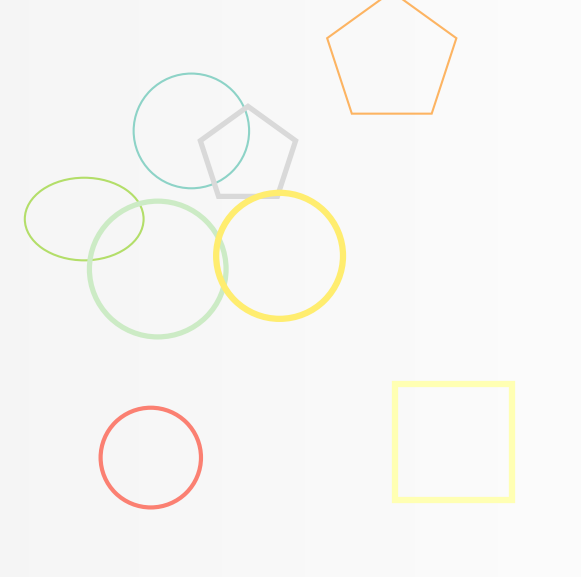[{"shape": "circle", "thickness": 1, "radius": 0.5, "center": [0.329, 0.772]}, {"shape": "square", "thickness": 3, "radius": 0.5, "center": [0.78, 0.234]}, {"shape": "circle", "thickness": 2, "radius": 0.43, "center": [0.259, 0.207]}, {"shape": "pentagon", "thickness": 1, "radius": 0.58, "center": [0.674, 0.897]}, {"shape": "oval", "thickness": 1, "radius": 0.51, "center": [0.145, 0.62]}, {"shape": "pentagon", "thickness": 2.5, "radius": 0.43, "center": [0.427, 0.729]}, {"shape": "circle", "thickness": 2.5, "radius": 0.59, "center": [0.271, 0.533]}, {"shape": "circle", "thickness": 3, "radius": 0.55, "center": [0.481, 0.556]}]